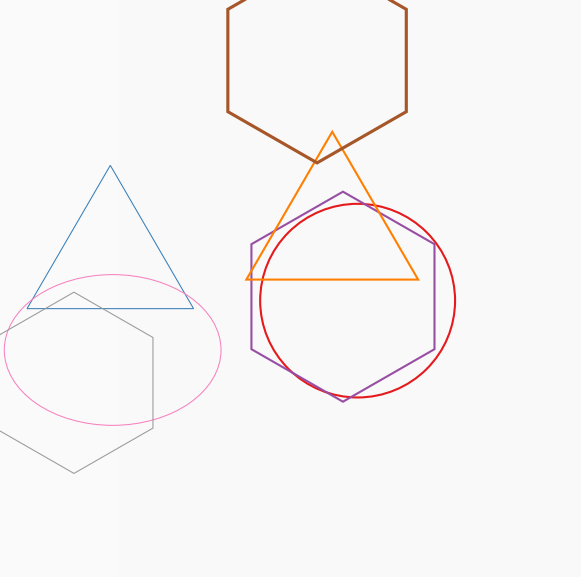[{"shape": "circle", "thickness": 1, "radius": 0.84, "center": [0.615, 0.479]}, {"shape": "triangle", "thickness": 0.5, "radius": 0.83, "center": [0.19, 0.547]}, {"shape": "hexagon", "thickness": 1, "radius": 0.91, "center": [0.59, 0.485]}, {"shape": "triangle", "thickness": 1, "radius": 0.85, "center": [0.572, 0.6]}, {"shape": "hexagon", "thickness": 1.5, "radius": 0.89, "center": [0.545, 0.894]}, {"shape": "oval", "thickness": 0.5, "radius": 0.93, "center": [0.194, 0.393]}, {"shape": "hexagon", "thickness": 0.5, "radius": 0.78, "center": [0.127, 0.336]}]